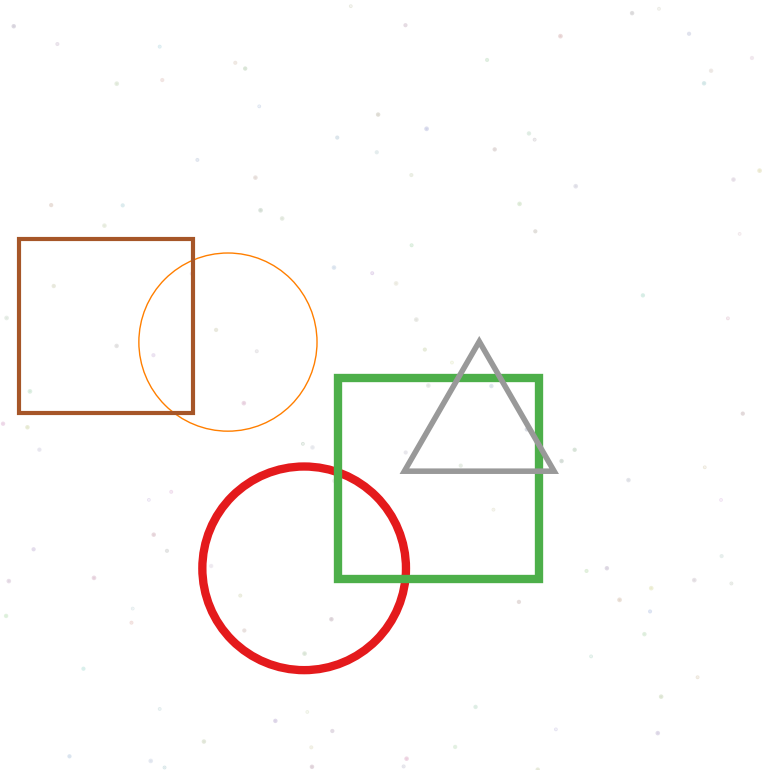[{"shape": "circle", "thickness": 3, "radius": 0.66, "center": [0.395, 0.262]}, {"shape": "square", "thickness": 3, "radius": 0.65, "center": [0.569, 0.379]}, {"shape": "circle", "thickness": 0.5, "radius": 0.58, "center": [0.296, 0.556]}, {"shape": "square", "thickness": 1.5, "radius": 0.56, "center": [0.138, 0.577]}, {"shape": "triangle", "thickness": 2, "radius": 0.56, "center": [0.622, 0.444]}]